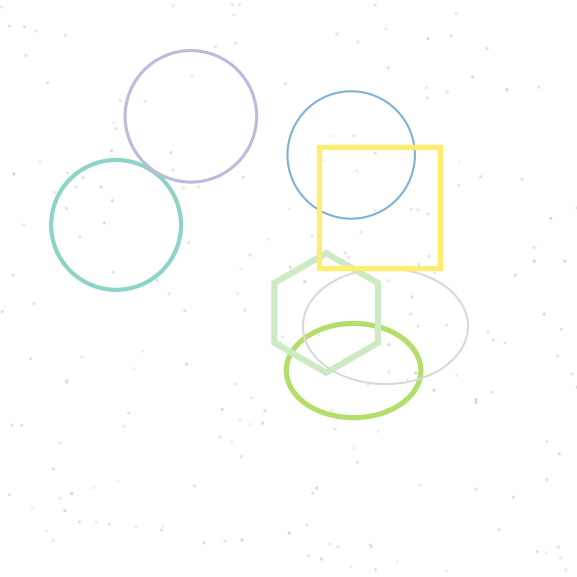[{"shape": "circle", "thickness": 2, "radius": 0.56, "center": [0.201, 0.61]}, {"shape": "circle", "thickness": 1.5, "radius": 0.57, "center": [0.33, 0.798]}, {"shape": "circle", "thickness": 1, "radius": 0.55, "center": [0.608, 0.731]}, {"shape": "oval", "thickness": 2.5, "radius": 0.58, "center": [0.612, 0.357]}, {"shape": "oval", "thickness": 1, "radius": 0.72, "center": [0.667, 0.434]}, {"shape": "hexagon", "thickness": 3, "radius": 0.52, "center": [0.565, 0.457]}, {"shape": "square", "thickness": 2.5, "radius": 0.52, "center": [0.657, 0.64]}]